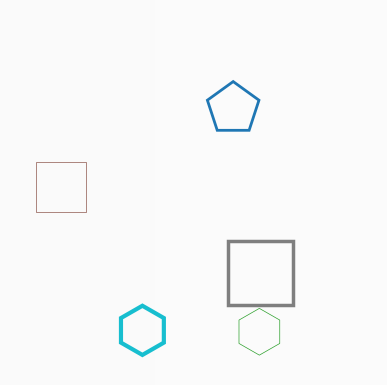[{"shape": "pentagon", "thickness": 2, "radius": 0.35, "center": [0.602, 0.718]}, {"shape": "hexagon", "thickness": 0.5, "radius": 0.3, "center": [0.669, 0.138]}, {"shape": "square", "thickness": 0.5, "radius": 0.33, "center": [0.158, 0.515]}, {"shape": "square", "thickness": 2.5, "radius": 0.42, "center": [0.672, 0.291]}, {"shape": "hexagon", "thickness": 3, "radius": 0.32, "center": [0.368, 0.142]}]